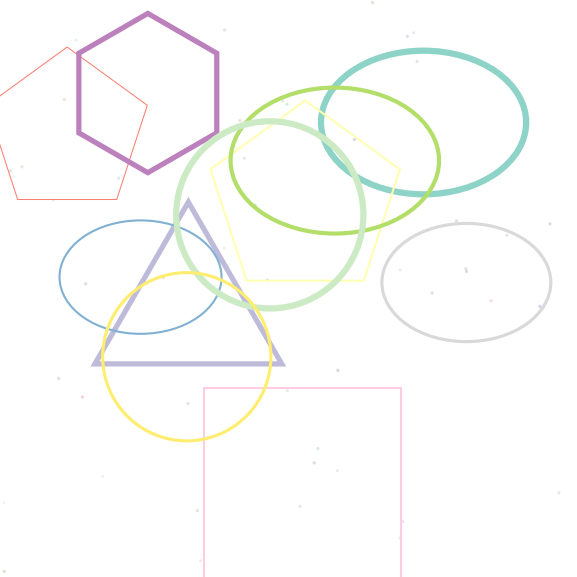[{"shape": "oval", "thickness": 3, "radius": 0.89, "center": [0.733, 0.787]}, {"shape": "pentagon", "thickness": 1, "radius": 0.86, "center": [0.528, 0.653]}, {"shape": "triangle", "thickness": 2.5, "radius": 0.93, "center": [0.326, 0.462]}, {"shape": "pentagon", "thickness": 0.5, "radius": 0.73, "center": [0.116, 0.772]}, {"shape": "oval", "thickness": 1, "radius": 0.7, "center": [0.243, 0.519]}, {"shape": "oval", "thickness": 2, "radius": 0.9, "center": [0.58, 0.721]}, {"shape": "square", "thickness": 1, "radius": 0.85, "center": [0.524, 0.157]}, {"shape": "oval", "thickness": 1.5, "radius": 0.73, "center": [0.808, 0.51]}, {"shape": "hexagon", "thickness": 2.5, "radius": 0.69, "center": [0.256, 0.838]}, {"shape": "circle", "thickness": 3, "radius": 0.81, "center": [0.467, 0.627]}, {"shape": "circle", "thickness": 1.5, "radius": 0.73, "center": [0.323, 0.381]}]